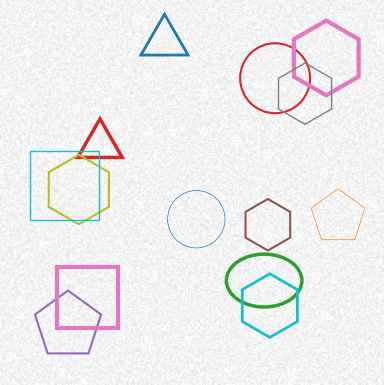[{"shape": "triangle", "thickness": 2, "radius": 0.35, "center": [0.427, 0.892]}, {"shape": "circle", "thickness": 0.5, "radius": 0.37, "center": [0.51, 0.431]}, {"shape": "pentagon", "thickness": 0.5, "radius": 0.37, "center": [0.878, 0.437]}, {"shape": "oval", "thickness": 2.5, "radius": 0.49, "center": [0.686, 0.271]}, {"shape": "circle", "thickness": 1.5, "radius": 0.45, "center": [0.715, 0.797]}, {"shape": "triangle", "thickness": 2.5, "radius": 0.33, "center": [0.26, 0.624]}, {"shape": "pentagon", "thickness": 1.5, "radius": 0.45, "center": [0.177, 0.155]}, {"shape": "hexagon", "thickness": 1.5, "radius": 0.33, "center": [0.696, 0.416]}, {"shape": "square", "thickness": 3, "radius": 0.4, "center": [0.227, 0.227]}, {"shape": "hexagon", "thickness": 3, "radius": 0.49, "center": [0.847, 0.849]}, {"shape": "hexagon", "thickness": 1, "radius": 0.4, "center": [0.792, 0.757]}, {"shape": "hexagon", "thickness": 1.5, "radius": 0.45, "center": [0.205, 0.508]}, {"shape": "hexagon", "thickness": 2, "radius": 0.41, "center": [0.701, 0.206]}, {"shape": "square", "thickness": 1, "radius": 0.45, "center": [0.167, 0.519]}]